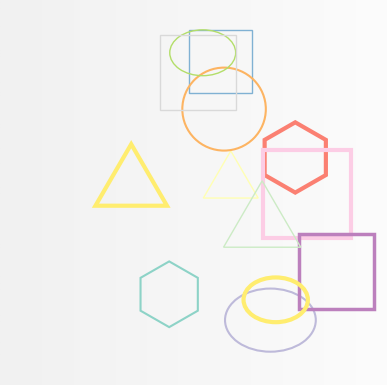[{"shape": "hexagon", "thickness": 1.5, "radius": 0.43, "center": [0.437, 0.236]}, {"shape": "triangle", "thickness": 1, "radius": 0.41, "center": [0.596, 0.526]}, {"shape": "oval", "thickness": 1.5, "radius": 0.59, "center": [0.698, 0.168]}, {"shape": "hexagon", "thickness": 3, "radius": 0.46, "center": [0.762, 0.591]}, {"shape": "square", "thickness": 1, "radius": 0.41, "center": [0.57, 0.841]}, {"shape": "circle", "thickness": 1.5, "radius": 0.54, "center": [0.578, 0.717]}, {"shape": "oval", "thickness": 1, "radius": 0.43, "center": [0.523, 0.863]}, {"shape": "square", "thickness": 3, "radius": 0.57, "center": [0.793, 0.496]}, {"shape": "square", "thickness": 1, "radius": 0.49, "center": [0.511, 0.813]}, {"shape": "square", "thickness": 2.5, "radius": 0.48, "center": [0.868, 0.295]}, {"shape": "triangle", "thickness": 1, "radius": 0.58, "center": [0.677, 0.415]}, {"shape": "oval", "thickness": 3, "radius": 0.42, "center": [0.711, 0.221]}, {"shape": "triangle", "thickness": 3, "radius": 0.53, "center": [0.339, 0.519]}]